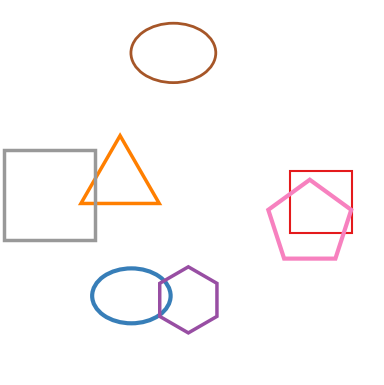[{"shape": "square", "thickness": 1.5, "radius": 0.4, "center": [0.834, 0.476]}, {"shape": "oval", "thickness": 3, "radius": 0.51, "center": [0.341, 0.232]}, {"shape": "hexagon", "thickness": 2.5, "radius": 0.43, "center": [0.489, 0.221]}, {"shape": "triangle", "thickness": 2.5, "radius": 0.59, "center": [0.312, 0.53]}, {"shape": "oval", "thickness": 2, "radius": 0.55, "center": [0.45, 0.863]}, {"shape": "pentagon", "thickness": 3, "radius": 0.57, "center": [0.805, 0.42]}, {"shape": "square", "thickness": 2.5, "radius": 0.59, "center": [0.128, 0.494]}]